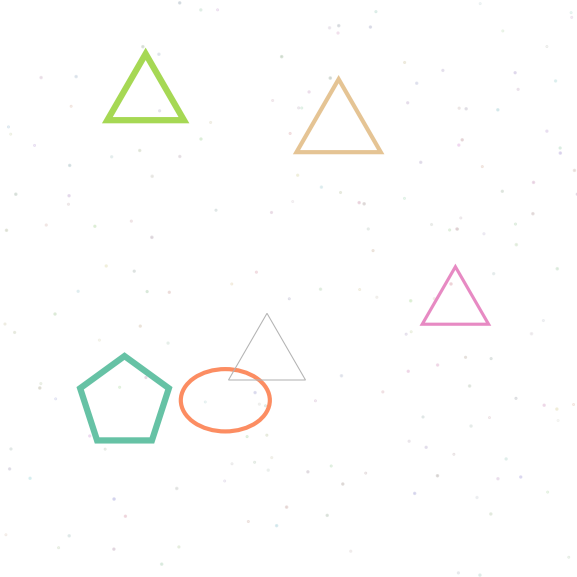[{"shape": "pentagon", "thickness": 3, "radius": 0.4, "center": [0.216, 0.302]}, {"shape": "oval", "thickness": 2, "radius": 0.39, "center": [0.39, 0.306]}, {"shape": "triangle", "thickness": 1.5, "radius": 0.33, "center": [0.789, 0.471]}, {"shape": "triangle", "thickness": 3, "radius": 0.38, "center": [0.252, 0.829]}, {"shape": "triangle", "thickness": 2, "radius": 0.42, "center": [0.586, 0.778]}, {"shape": "triangle", "thickness": 0.5, "radius": 0.38, "center": [0.462, 0.38]}]